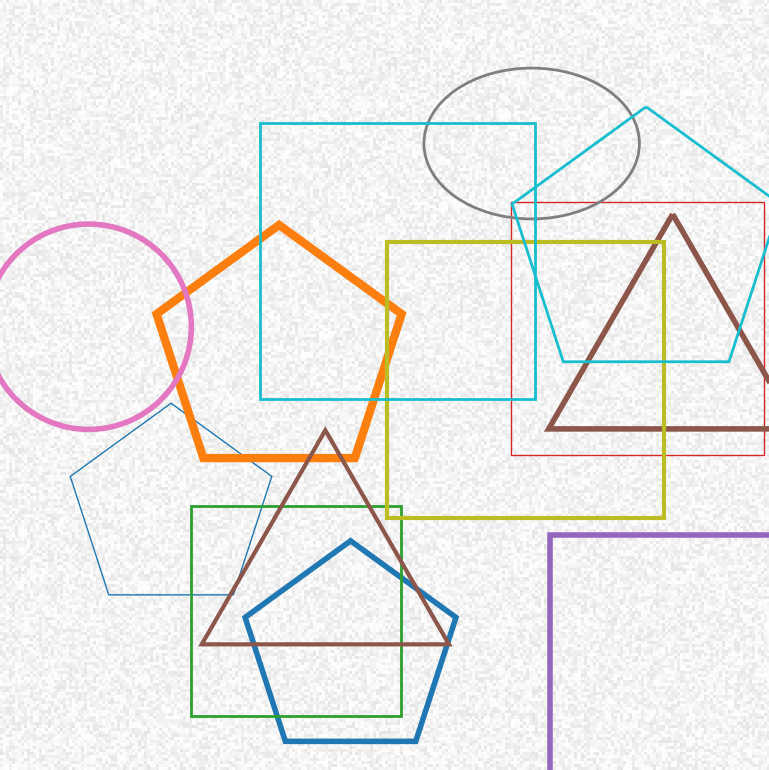[{"shape": "pentagon", "thickness": 2, "radius": 0.72, "center": [0.455, 0.154]}, {"shape": "pentagon", "thickness": 0.5, "radius": 0.69, "center": [0.222, 0.339]}, {"shape": "pentagon", "thickness": 3, "radius": 0.84, "center": [0.362, 0.54]}, {"shape": "square", "thickness": 1, "radius": 0.68, "center": [0.385, 0.206]}, {"shape": "square", "thickness": 0.5, "radius": 0.82, "center": [0.828, 0.574]}, {"shape": "square", "thickness": 2, "radius": 0.85, "center": [0.885, 0.135]}, {"shape": "triangle", "thickness": 1.5, "radius": 0.93, "center": [0.423, 0.256]}, {"shape": "triangle", "thickness": 2, "radius": 0.93, "center": [0.874, 0.536]}, {"shape": "circle", "thickness": 2, "radius": 0.67, "center": [0.115, 0.576]}, {"shape": "oval", "thickness": 1, "radius": 0.7, "center": [0.69, 0.814]}, {"shape": "square", "thickness": 1.5, "radius": 0.9, "center": [0.682, 0.506]}, {"shape": "square", "thickness": 1, "radius": 0.89, "center": [0.516, 0.661]}, {"shape": "pentagon", "thickness": 1, "radius": 0.92, "center": [0.839, 0.678]}]